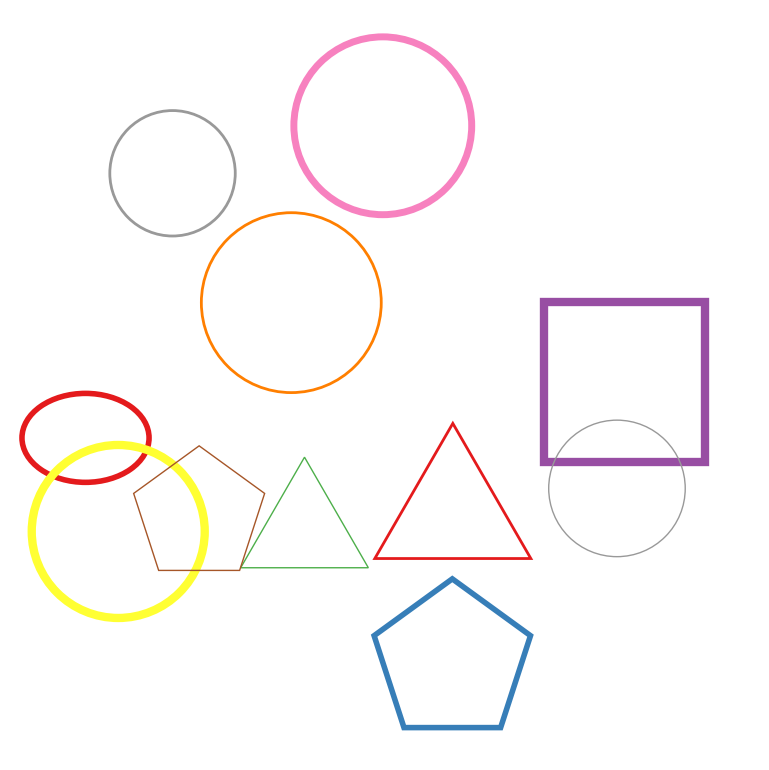[{"shape": "oval", "thickness": 2, "radius": 0.41, "center": [0.111, 0.431]}, {"shape": "triangle", "thickness": 1, "radius": 0.58, "center": [0.588, 0.333]}, {"shape": "pentagon", "thickness": 2, "radius": 0.53, "center": [0.587, 0.141]}, {"shape": "triangle", "thickness": 0.5, "radius": 0.48, "center": [0.395, 0.311]}, {"shape": "square", "thickness": 3, "radius": 0.52, "center": [0.811, 0.504]}, {"shape": "circle", "thickness": 1, "radius": 0.58, "center": [0.378, 0.607]}, {"shape": "circle", "thickness": 3, "radius": 0.56, "center": [0.154, 0.31]}, {"shape": "pentagon", "thickness": 0.5, "radius": 0.45, "center": [0.259, 0.332]}, {"shape": "circle", "thickness": 2.5, "radius": 0.58, "center": [0.497, 0.837]}, {"shape": "circle", "thickness": 0.5, "radius": 0.44, "center": [0.801, 0.366]}, {"shape": "circle", "thickness": 1, "radius": 0.41, "center": [0.224, 0.775]}]